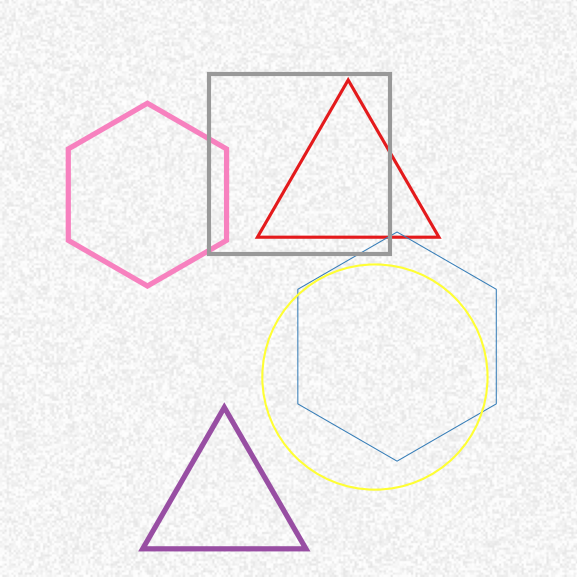[{"shape": "triangle", "thickness": 1.5, "radius": 0.91, "center": [0.603, 0.679]}, {"shape": "hexagon", "thickness": 0.5, "radius": 0.99, "center": [0.688, 0.399]}, {"shape": "triangle", "thickness": 2.5, "radius": 0.82, "center": [0.388, 0.13]}, {"shape": "circle", "thickness": 1, "radius": 0.97, "center": [0.649, 0.346]}, {"shape": "hexagon", "thickness": 2.5, "radius": 0.79, "center": [0.255, 0.662]}, {"shape": "square", "thickness": 2, "radius": 0.78, "center": [0.519, 0.715]}]